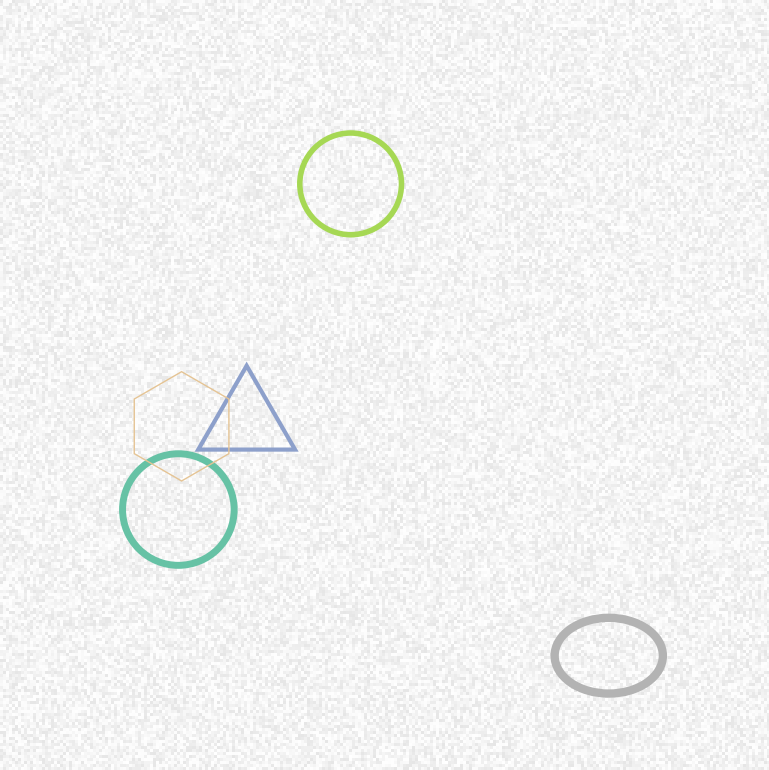[{"shape": "circle", "thickness": 2.5, "radius": 0.36, "center": [0.232, 0.338]}, {"shape": "triangle", "thickness": 1.5, "radius": 0.36, "center": [0.32, 0.452]}, {"shape": "circle", "thickness": 2, "radius": 0.33, "center": [0.455, 0.761]}, {"shape": "hexagon", "thickness": 0.5, "radius": 0.35, "center": [0.236, 0.446]}, {"shape": "oval", "thickness": 3, "radius": 0.35, "center": [0.791, 0.148]}]